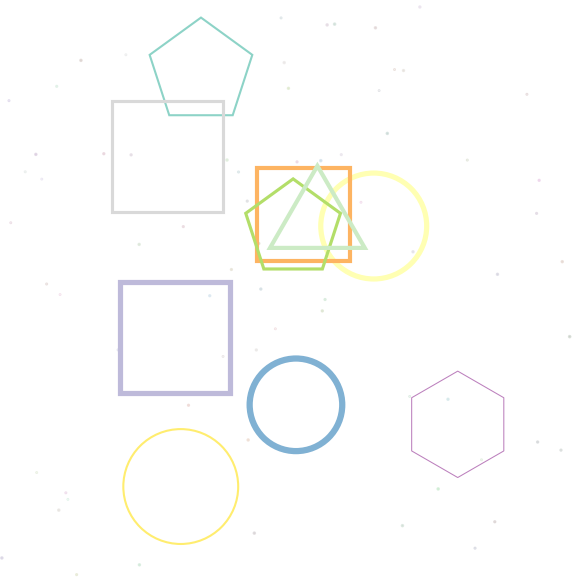[{"shape": "pentagon", "thickness": 1, "radius": 0.47, "center": [0.348, 0.875]}, {"shape": "circle", "thickness": 2.5, "radius": 0.46, "center": [0.647, 0.608]}, {"shape": "square", "thickness": 2.5, "radius": 0.48, "center": [0.302, 0.415]}, {"shape": "circle", "thickness": 3, "radius": 0.4, "center": [0.512, 0.298]}, {"shape": "square", "thickness": 2, "radius": 0.41, "center": [0.525, 0.628]}, {"shape": "pentagon", "thickness": 1.5, "radius": 0.43, "center": [0.508, 0.603]}, {"shape": "square", "thickness": 1.5, "radius": 0.48, "center": [0.29, 0.729]}, {"shape": "hexagon", "thickness": 0.5, "radius": 0.46, "center": [0.793, 0.264]}, {"shape": "triangle", "thickness": 2, "radius": 0.47, "center": [0.55, 0.617]}, {"shape": "circle", "thickness": 1, "radius": 0.5, "center": [0.313, 0.157]}]